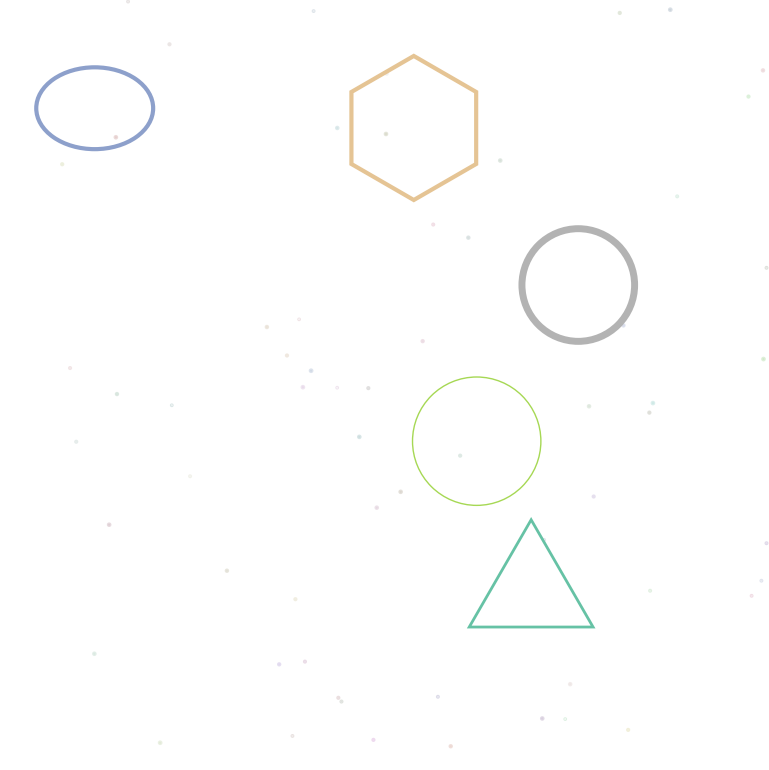[{"shape": "triangle", "thickness": 1, "radius": 0.46, "center": [0.69, 0.232]}, {"shape": "oval", "thickness": 1.5, "radius": 0.38, "center": [0.123, 0.859]}, {"shape": "circle", "thickness": 0.5, "radius": 0.42, "center": [0.619, 0.427]}, {"shape": "hexagon", "thickness": 1.5, "radius": 0.47, "center": [0.537, 0.834]}, {"shape": "circle", "thickness": 2.5, "radius": 0.37, "center": [0.751, 0.63]}]